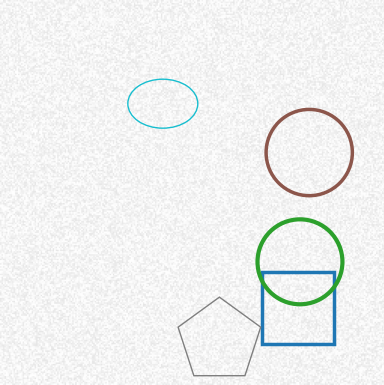[{"shape": "square", "thickness": 2.5, "radius": 0.47, "center": [0.773, 0.201]}, {"shape": "circle", "thickness": 3, "radius": 0.55, "center": [0.779, 0.32]}, {"shape": "circle", "thickness": 2.5, "radius": 0.56, "center": [0.803, 0.604]}, {"shape": "pentagon", "thickness": 1, "radius": 0.56, "center": [0.57, 0.115]}, {"shape": "oval", "thickness": 1, "radius": 0.45, "center": [0.423, 0.731]}]